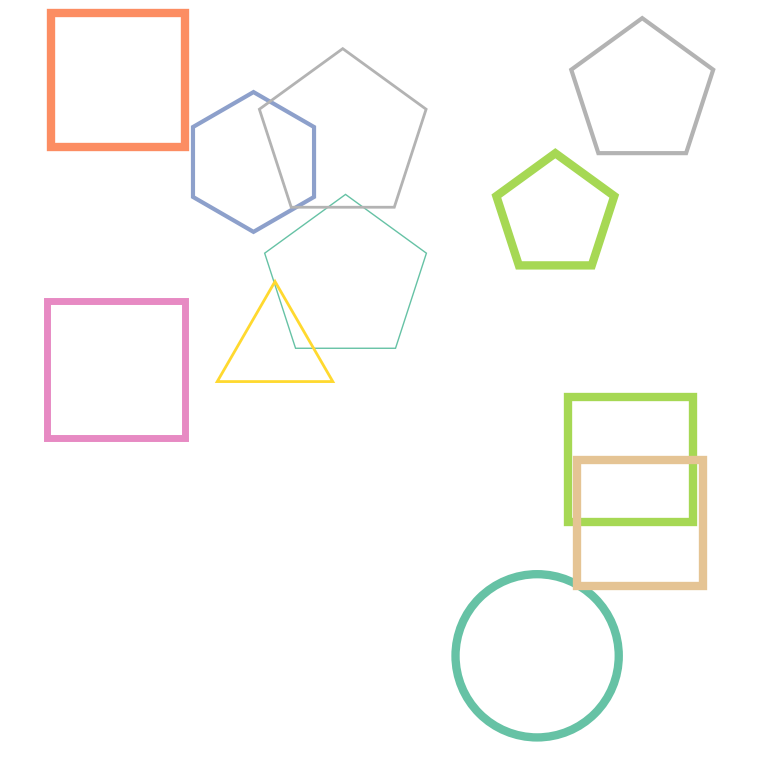[{"shape": "pentagon", "thickness": 0.5, "radius": 0.55, "center": [0.449, 0.637]}, {"shape": "circle", "thickness": 3, "radius": 0.53, "center": [0.698, 0.148]}, {"shape": "square", "thickness": 3, "radius": 0.43, "center": [0.153, 0.896]}, {"shape": "hexagon", "thickness": 1.5, "radius": 0.45, "center": [0.329, 0.79]}, {"shape": "square", "thickness": 2.5, "radius": 0.45, "center": [0.151, 0.52]}, {"shape": "square", "thickness": 3, "radius": 0.41, "center": [0.819, 0.403]}, {"shape": "pentagon", "thickness": 3, "radius": 0.4, "center": [0.721, 0.72]}, {"shape": "triangle", "thickness": 1, "radius": 0.43, "center": [0.357, 0.548]}, {"shape": "square", "thickness": 3, "radius": 0.41, "center": [0.831, 0.321]}, {"shape": "pentagon", "thickness": 1, "radius": 0.57, "center": [0.445, 0.823]}, {"shape": "pentagon", "thickness": 1.5, "radius": 0.48, "center": [0.834, 0.88]}]